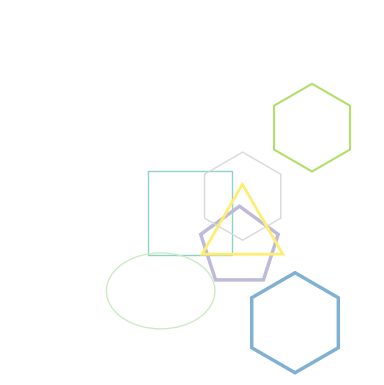[{"shape": "square", "thickness": 1, "radius": 0.54, "center": [0.494, 0.446]}, {"shape": "pentagon", "thickness": 2.5, "radius": 0.53, "center": [0.622, 0.359]}, {"shape": "hexagon", "thickness": 2.5, "radius": 0.65, "center": [0.766, 0.162]}, {"shape": "hexagon", "thickness": 1.5, "radius": 0.57, "center": [0.81, 0.669]}, {"shape": "hexagon", "thickness": 1, "radius": 0.57, "center": [0.63, 0.49]}, {"shape": "oval", "thickness": 1, "radius": 0.7, "center": [0.417, 0.244]}, {"shape": "triangle", "thickness": 2, "radius": 0.6, "center": [0.63, 0.4]}]